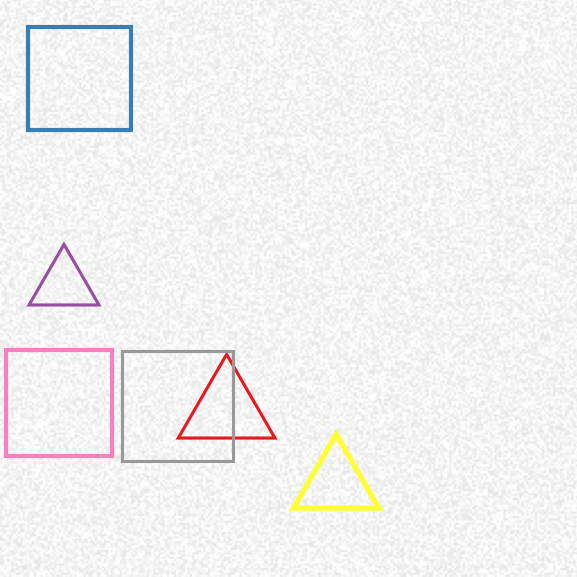[{"shape": "triangle", "thickness": 1.5, "radius": 0.48, "center": [0.392, 0.289]}, {"shape": "square", "thickness": 2, "radius": 0.45, "center": [0.138, 0.864]}, {"shape": "triangle", "thickness": 1.5, "radius": 0.35, "center": [0.111, 0.506]}, {"shape": "triangle", "thickness": 2.5, "radius": 0.43, "center": [0.582, 0.162]}, {"shape": "square", "thickness": 2, "radius": 0.46, "center": [0.102, 0.301]}, {"shape": "square", "thickness": 1.5, "radius": 0.48, "center": [0.308, 0.296]}]